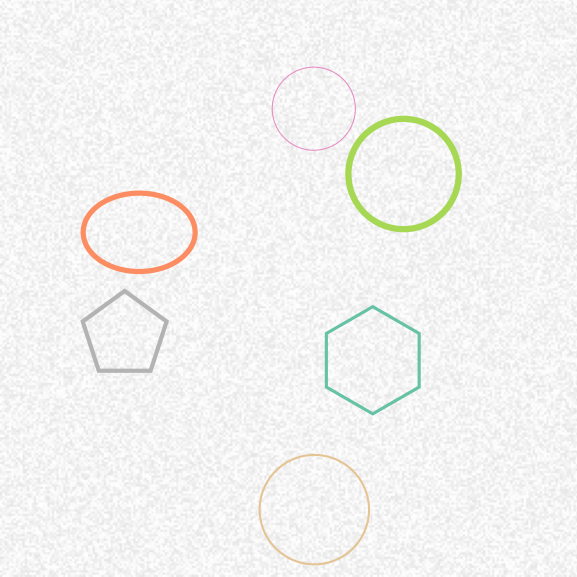[{"shape": "hexagon", "thickness": 1.5, "radius": 0.46, "center": [0.645, 0.375]}, {"shape": "oval", "thickness": 2.5, "radius": 0.48, "center": [0.241, 0.597]}, {"shape": "circle", "thickness": 0.5, "radius": 0.36, "center": [0.543, 0.811]}, {"shape": "circle", "thickness": 3, "radius": 0.48, "center": [0.699, 0.698]}, {"shape": "circle", "thickness": 1, "radius": 0.47, "center": [0.544, 0.117]}, {"shape": "pentagon", "thickness": 2, "radius": 0.38, "center": [0.216, 0.419]}]